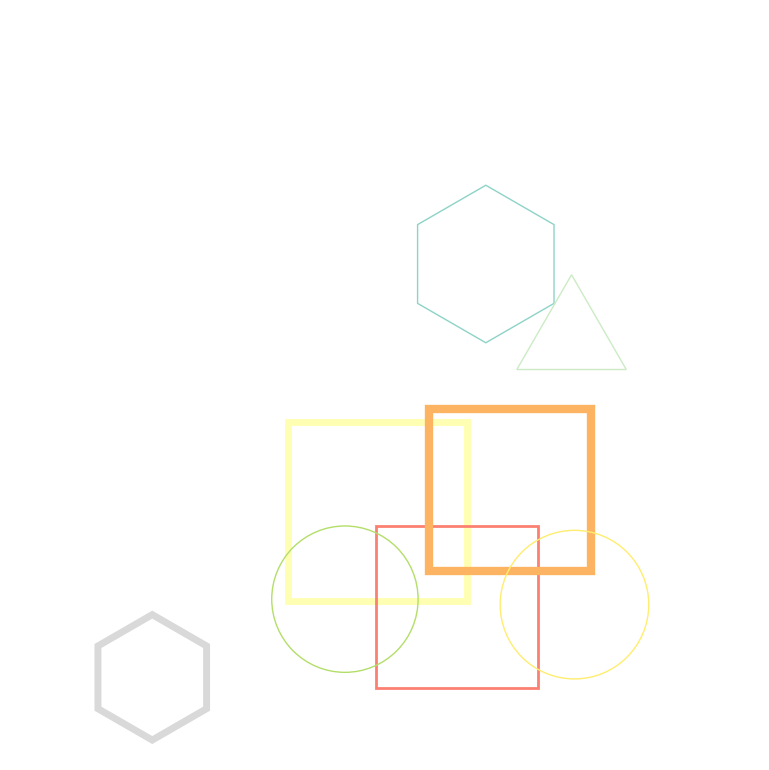[{"shape": "hexagon", "thickness": 0.5, "radius": 0.51, "center": [0.631, 0.657]}, {"shape": "square", "thickness": 2.5, "radius": 0.58, "center": [0.49, 0.336]}, {"shape": "square", "thickness": 1, "radius": 0.53, "center": [0.593, 0.212]}, {"shape": "square", "thickness": 3, "radius": 0.53, "center": [0.663, 0.363]}, {"shape": "circle", "thickness": 0.5, "radius": 0.48, "center": [0.448, 0.222]}, {"shape": "hexagon", "thickness": 2.5, "radius": 0.41, "center": [0.198, 0.12]}, {"shape": "triangle", "thickness": 0.5, "radius": 0.41, "center": [0.742, 0.561]}, {"shape": "circle", "thickness": 0.5, "radius": 0.48, "center": [0.746, 0.215]}]